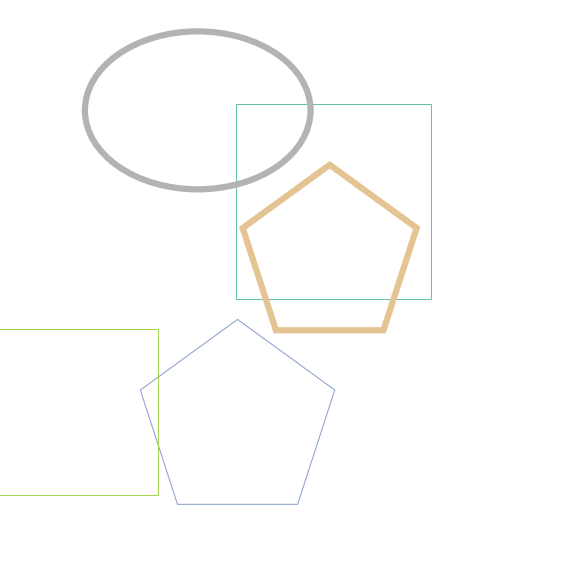[{"shape": "square", "thickness": 0.5, "radius": 0.84, "center": [0.577, 0.65]}, {"shape": "pentagon", "thickness": 0.5, "radius": 0.88, "center": [0.411, 0.269]}, {"shape": "square", "thickness": 0.5, "radius": 0.72, "center": [0.129, 0.286]}, {"shape": "pentagon", "thickness": 3, "radius": 0.79, "center": [0.571, 0.555]}, {"shape": "oval", "thickness": 3, "radius": 0.98, "center": [0.342, 0.808]}]